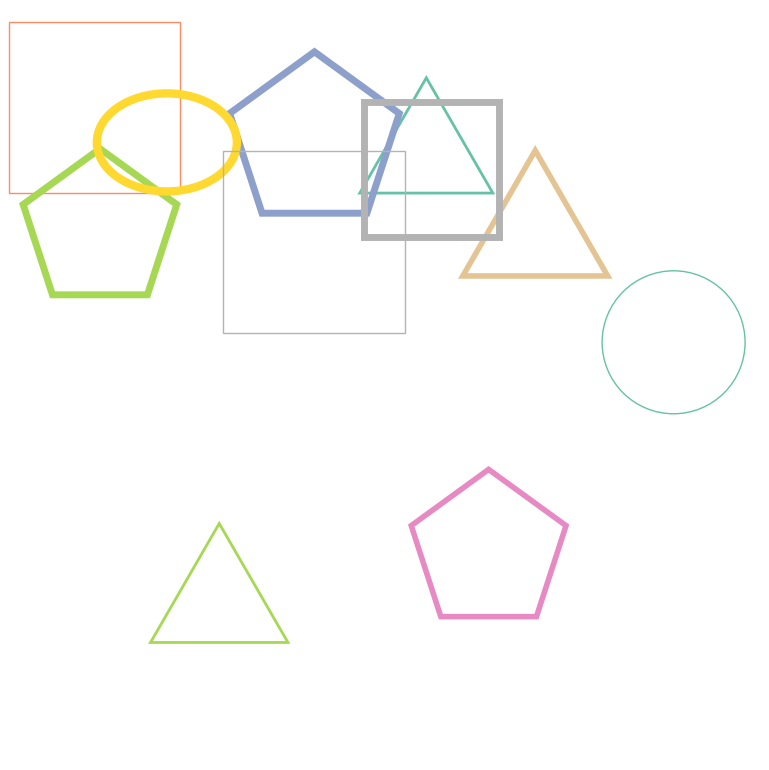[{"shape": "triangle", "thickness": 1, "radius": 0.5, "center": [0.554, 0.799]}, {"shape": "circle", "thickness": 0.5, "radius": 0.46, "center": [0.875, 0.555]}, {"shape": "square", "thickness": 0.5, "radius": 0.56, "center": [0.123, 0.86]}, {"shape": "pentagon", "thickness": 2.5, "radius": 0.58, "center": [0.408, 0.817]}, {"shape": "pentagon", "thickness": 2, "radius": 0.53, "center": [0.635, 0.285]}, {"shape": "pentagon", "thickness": 2.5, "radius": 0.52, "center": [0.13, 0.702]}, {"shape": "triangle", "thickness": 1, "radius": 0.52, "center": [0.285, 0.217]}, {"shape": "oval", "thickness": 3, "radius": 0.45, "center": [0.217, 0.815]}, {"shape": "triangle", "thickness": 2, "radius": 0.54, "center": [0.695, 0.696]}, {"shape": "square", "thickness": 0.5, "radius": 0.59, "center": [0.408, 0.685]}, {"shape": "square", "thickness": 2.5, "radius": 0.44, "center": [0.56, 0.78]}]